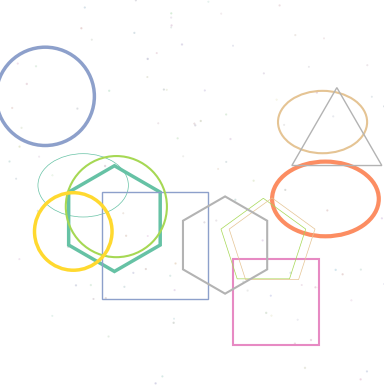[{"shape": "oval", "thickness": 0.5, "radius": 0.59, "center": [0.216, 0.519]}, {"shape": "hexagon", "thickness": 2.5, "radius": 0.69, "center": [0.297, 0.432]}, {"shape": "oval", "thickness": 3, "radius": 0.69, "center": [0.845, 0.483]}, {"shape": "circle", "thickness": 2.5, "radius": 0.64, "center": [0.117, 0.75]}, {"shape": "square", "thickness": 1, "radius": 0.69, "center": [0.402, 0.363]}, {"shape": "square", "thickness": 1.5, "radius": 0.56, "center": [0.718, 0.215]}, {"shape": "pentagon", "thickness": 0.5, "radius": 0.58, "center": [0.684, 0.369]}, {"shape": "circle", "thickness": 1.5, "radius": 0.66, "center": [0.302, 0.463]}, {"shape": "circle", "thickness": 2.5, "radius": 0.5, "center": [0.19, 0.399]}, {"shape": "pentagon", "thickness": 0.5, "radius": 0.59, "center": [0.707, 0.369]}, {"shape": "oval", "thickness": 1.5, "radius": 0.58, "center": [0.838, 0.683]}, {"shape": "hexagon", "thickness": 1.5, "radius": 0.63, "center": [0.585, 0.363]}, {"shape": "triangle", "thickness": 1, "radius": 0.67, "center": [0.875, 0.638]}]